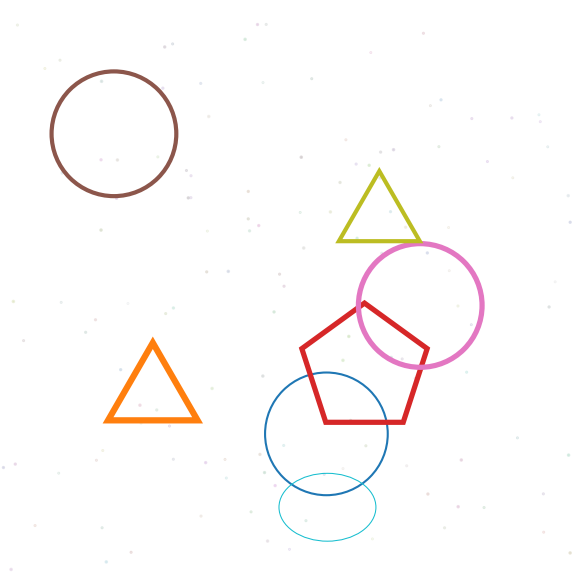[{"shape": "circle", "thickness": 1, "radius": 0.53, "center": [0.565, 0.248]}, {"shape": "triangle", "thickness": 3, "radius": 0.45, "center": [0.265, 0.316]}, {"shape": "pentagon", "thickness": 2.5, "radius": 0.57, "center": [0.631, 0.36]}, {"shape": "circle", "thickness": 2, "radius": 0.54, "center": [0.197, 0.767]}, {"shape": "circle", "thickness": 2.5, "radius": 0.54, "center": [0.728, 0.47]}, {"shape": "triangle", "thickness": 2, "radius": 0.4, "center": [0.657, 0.622]}, {"shape": "oval", "thickness": 0.5, "radius": 0.42, "center": [0.567, 0.121]}]